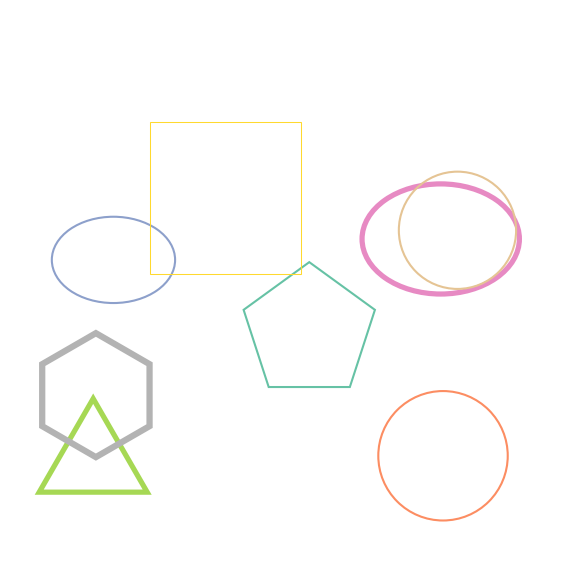[{"shape": "pentagon", "thickness": 1, "radius": 0.6, "center": [0.536, 0.426]}, {"shape": "circle", "thickness": 1, "radius": 0.56, "center": [0.767, 0.21]}, {"shape": "oval", "thickness": 1, "radius": 0.53, "center": [0.196, 0.549]}, {"shape": "oval", "thickness": 2.5, "radius": 0.68, "center": [0.763, 0.585]}, {"shape": "triangle", "thickness": 2.5, "radius": 0.54, "center": [0.161, 0.201]}, {"shape": "square", "thickness": 0.5, "radius": 0.65, "center": [0.39, 0.656]}, {"shape": "circle", "thickness": 1, "radius": 0.51, "center": [0.792, 0.6]}, {"shape": "hexagon", "thickness": 3, "radius": 0.54, "center": [0.166, 0.315]}]